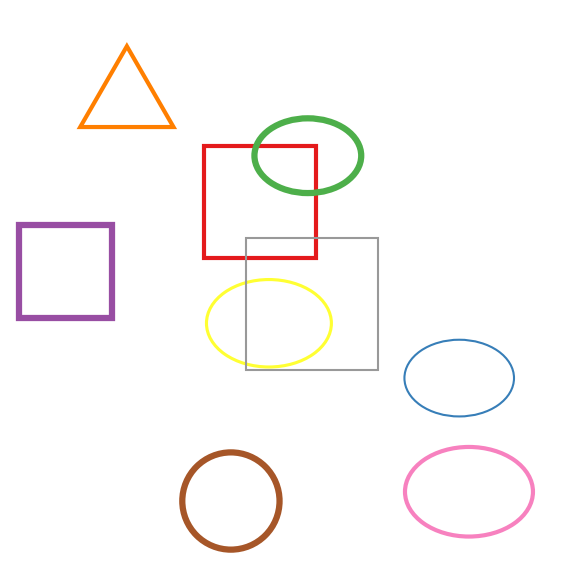[{"shape": "square", "thickness": 2, "radius": 0.48, "center": [0.45, 0.65]}, {"shape": "oval", "thickness": 1, "radius": 0.47, "center": [0.795, 0.344]}, {"shape": "oval", "thickness": 3, "radius": 0.46, "center": [0.533, 0.73]}, {"shape": "square", "thickness": 3, "radius": 0.4, "center": [0.113, 0.529]}, {"shape": "triangle", "thickness": 2, "radius": 0.47, "center": [0.22, 0.826]}, {"shape": "oval", "thickness": 1.5, "radius": 0.54, "center": [0.466, 0.439]}, {"shape": "circle", "thickness": 3, "radius": 0.42, "center": [0.4, 0.132]}, {"shape": "oval", "thickness": 2, "radius": 0.55, "center": [0.812, 0.148]}, {"shape": "square", "thickness": 1, "radius": 0.57, "center": [0.54, 0.472]}]